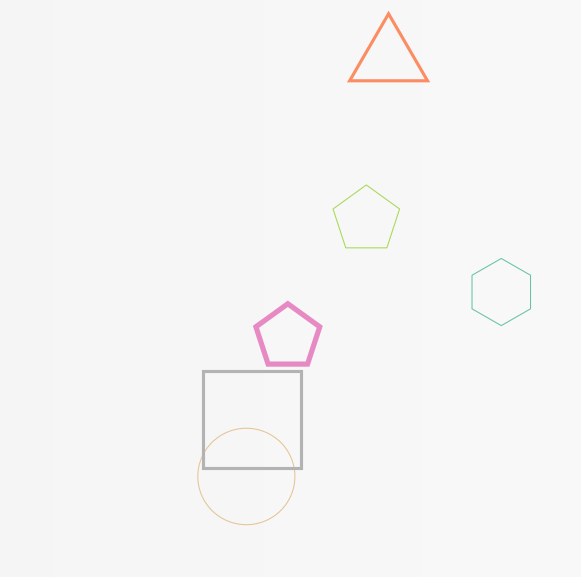[{"shape": "hexagon", "thickness": 0.5, "radius": 0.29, "center": [0.862, 0.493]}, {"shape": "triangle", "thickness": 1.5, "radius": 0.39, "center": [0.669, 0.898]}, {"shape": "pentagon", "thickness": 2.5, "radius": 0.29, "center": [0.495, 0.415]}, {"shape": "pentagon", "thickness": 0.5, "radius": 0.3, "center": [0.63, 0.619]}, {"shape": "circle", "thickness": 0.5, "radius": 0.42, "center": [0.424, 0.174]}, {"shape": "square", "thickness": 1.5, "radius": 0.42, "center": [0.434, 0.273]}]